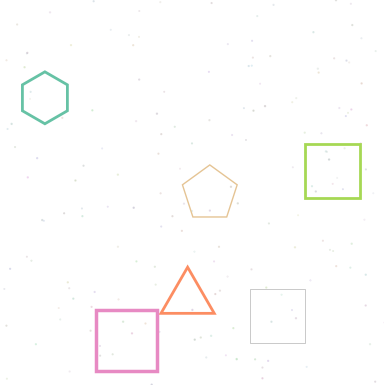[{"shape": "hexagon", "thickness": 2, "radius": 0.34, "center": [0.117, 0.746]}, {"shape": "triangle", "thickness": 2, "radius": 0.4, "center": [0.487, 0.226]}, {"shape": "square", "thickness": 2.5, "radius": 0.39, "center": [0.329, 0.116]}, {"shape": "square", "thickness": 2, "radius": 0.35, "center": [0.863, 0.556]}, {"shape": "pentagon", "thickness": 1, "radius": 0.37, "center": [0.545, 0.497]}, {"shape": "square", "thickness": 0.5, "radius": 0.35, "center": [0.721, 0.179]}]